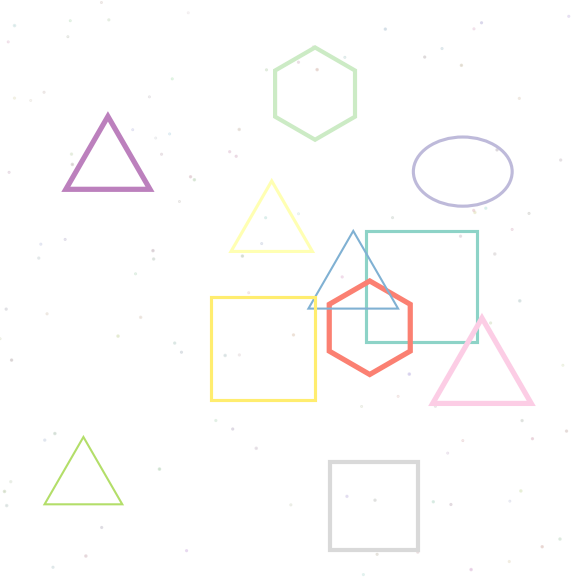[{"shape": "square", "thickness": 1.5, "radius": 0.48, "center": [0.731, 0.502]}, {"shape": "triangle", "thickness": 1.5, "radius": 0.41, "center": [0.471, 0.604]}, {"shape": "oval", "thickness": 1.5, "radius": 0.43, "center": [0.801, 0.702]}, {"shape": "hexagon", "thickness": 2.5, "radius": 0.4, "center": [0.64, 0.432]}, {"shape": "triangle", "thickness": 1, "radius": 0.45, "center": [0.612, 0.51]}, {"shape": "triangle", "thickness": 1, "radius": 0.39, "center": [0.144, 0.165]}, {"shape": "triangle", "thickness": 2.5, "radius": 0.49, "center": [0.835, 0.35]}, {"shape": "square", "thickness": 2, "radius": 0.38, "center": [0.647, 0.123]}, {"shape": "triangle", "thickness": 2.5, "radius": 0.42, "center": [0.187, 0.713]}, {"shape": "hexagon", "thickness": 2, "radius": 0.4, "center": [0.546, 0.837]}, {"shape": "square", "thickness": 1.5, "radius": 0.45, "center": [0.455, 0.396]}]